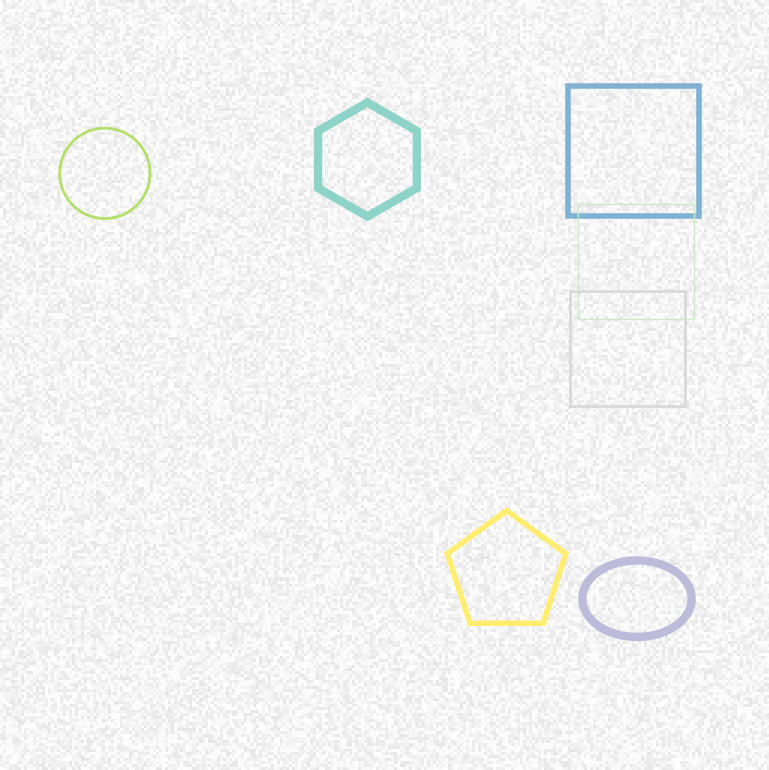[{"shape": "hexagon", "thickness": 3, "radius": 0.37, "center": [0.477, 0.793]}, {"shape": "oval", "thickness": 3, "radius": 0.36, "center": [0.827, 0.222]}, {"shape": "square", "thickness": 2, "radius": 0.42, "center": [0.823, 0.804]}, {"shape": "circle", "thickness": 1, "radius": 0.29, "center": [0.136, 0.775]}, {"shape": "square", "thickness": 1, "radius": 0.37, "center": [0.815, 0.547]}, {"shape": "square", "thickness": 0.5, "radius": 0.38, "center": [0.826, 0.661]}, {"shape": "pentagon", "thickness": 2, "radius": 0.4, "center": [0.658, 0.256]}]